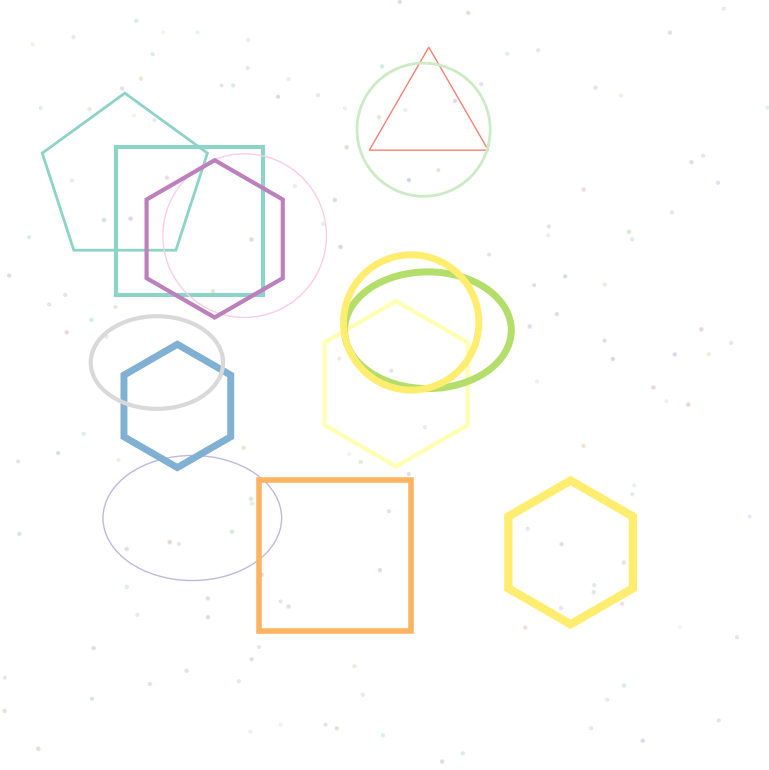[{"shape": "pentagon", "thickness": 1, "radius": 0.56, "center": [0.162, 0.766]}, {"shape": "square", "thickness": 1.5, "radius": 0.48, "center": [0.246, 0.713]}, {"shape": "hexagon", "thickness": 1.5, "radius": 0.54, "center": [0.514, 0.502]}, {"shape": "oval", "thickness": 0.5, "radius": 0.58, "center": [0.25, 0.327]}, {"shape": "triangle", "thickness": 0.5, "radius": 0.45, "center": [0.557, 0.85]}, {"shape": "hexagon", "thickness": 2.5, "radius": 0.4, "center": [0.23, 0.473]}, {"shape": "square", "thickness": 2, "radius": 0.49, "center": [0.435, 0.279]}, {"shape": "oval", "thickness": 2.5, "radius": 0.54, "center": [0.556, 0.571]}, {"shape": "circle", "thickness": 0.5, "radius": 0.53, "center": [0.318, 0.694]}, {"shape": "oval", "thickness": 1.5, "radius": 0.43, "center": [0.204, 0.529]}, {"shape": "hexagon", "thickness": 1.5, "radius": 0.51, "center": [0.279, 0.69]}, {"shape": "circle", "thickness": 1, "radius": 0.43, "center": [0.55, 0.832]}, {"shape": "circle", "thickness": 2.5, "radius": 0.44, "center": [0.534, 0.581]}, {"shape": "hexagon", "thickness": 3, "radius": 0.47, "center": [0.741, 0.283]}]